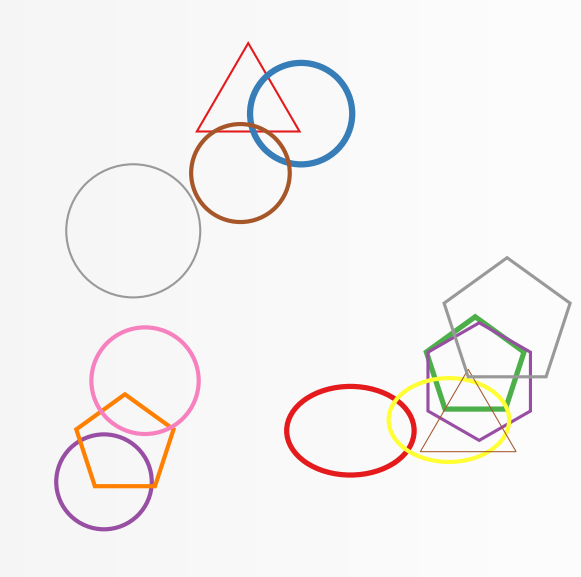[{"shape": "triangle", "thickness": 1, "radius": 0.51, "center": [0.427, 0.822]}, {"shape": "oval", "thickness": 2.5, "radius": 0.55, "center": [0.603, 0.253]}, {"shape": "circle", "thickness": 3, "radius": 0.44, "center": [0.518, 0.802]}, {"shape": "pentagon", "thickness": 2.5, "radius": 0.44, "center": [0.818, 0.362]}, {"shape": "hexagon", "thickness": 1.5, "radius": 0.51, "center": [0.824, 0.338]}, {"shape": "circle", "thickness": 2, "radius": 0.41, "center": [0.179, 0.165]}, {"shape": "pentagon", "thickness": 2, "radius": 0.44, "center": [0.215, 0.228]}, {"shape": "oval", "thickness": 2, "radius": 0.52, "center": [0.772, 0.272]}, {"shape": "triangle", "thickness": 0.5, "radius": 0.48, "center": [0.806, 0.265]}, {"shape": "circle", "thickness": 2, "radius": 0.42, "center": [0.414, 0.699]}, {"shape": "circle", "thickness": 2, "radius": 0.46, "center": [0.25, 0.34]}, {"shape": "pentagon", "thickness": 1.5, "radius": 0.57, "center": [0.872, 0.439]}, {"shape": "circle", "thickness": 1, "radius": 0.58, "center": [0.229, 0.599]}]